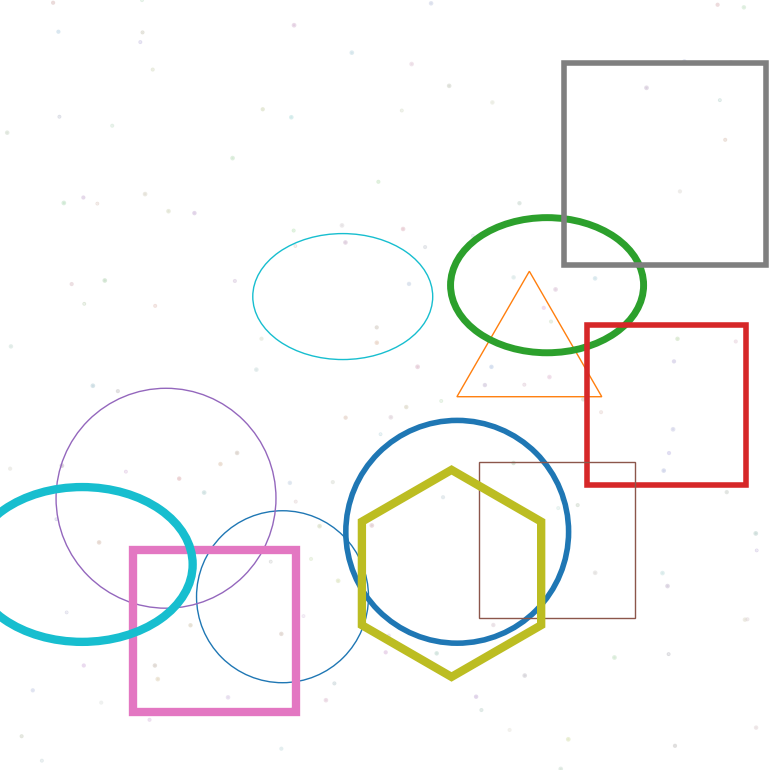[{"shape": "circle", "thickness": 0.5, "radius": 0.56, "center": [0.367, 0.225]}, {"shape": "circle", "thickness": 2, "radius": 0.72, "center": [0.594, 0.309]}, {"shape": "triangle", "thickness": 0.5, "radius": 0.54, "center": [0.687, 0.539]}, {"shape": "oval", "thickness": 2.5, "radius": 0.63, "center": [0.71, 0.63]}, {"shape": "square", "thickness": 2, "radius": 0.52, "center": [0.866, 0.474]}, {"shape": "circle", "thickness": 0.5, "radius": 0.71, "center": [0.216, 0.353]}, {"shape": "square", "thickness": 0.5, "radius": 0.51, "center": [0.723, 0.299]}, {"shape": "square", "thickness": 3, "radius": 0.53, "center": [0.278, 0.18]}, {"shape": "square", "thickness": 2, "radius": 0.66, "center": [0.863, 0.787]}, {"shape": "hexagon", "thickness": 3, "radius": 0.67, "center": [0.586, 0.255]}, {"shape": "oval", "thickness": 0.5, "radius": 0.58, "center": [0.445, 0.615]}, {"shape": "oval", "thickness": 3, "radius": 0.72, "center": [0.107, 0.267]}]